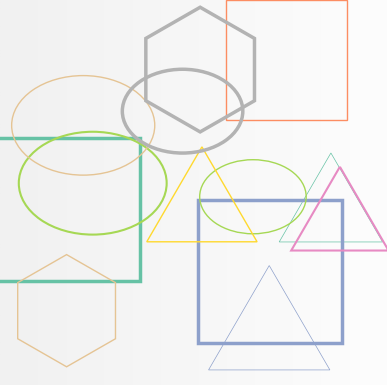[{"shape": "square", "thickness": 2.5, "radius": 0.93, "center": [0.176, 0.456]}, {"shape": "triangle", "thickness": 0.5, "radius": 0.77, "center": [0.854, 0.449]}, {"shape": "square", "thickness": 1, "radius": 0.78, "center": [0.739, 0.843]}, {"shape": "triangle", "thickness": 0.5, "radius": 0.9, "center": [0.695, 0.13]}, {"shape": "square", "thickness": 2.5, "radius": 0.93, "center": [0.697, 0.296]}, {"shape": "triangle", "thickness": 1.5, "radius": 0.73, "center": [0.877, 0.422]}, {"shape": "oval", "thickness": 1, "radius": 0.69, "center": [0.653, 0.489]}, {"shape": "oval", "thickness": 1.5, "radius": 0.95, "center": [0.239, 0.524]}, {"shape": "triangle", "thickness": 1, "radius": 0.82, "center": [0.521, 0.454]}, {"shape": "hexagon", "thickness": 1, "radius": 0.73, "center": [0.172, 0.193]}, {"shape": "oval", "thickness": 1, "radius": 0.92, "center": [0.215, 0.674]}, {"shape": "hexagon", "thickness": 2.5, "radius": 0.81, "center": [0.517, 0.819]}, {"shape": "oval", "thickness": 2.5, "radius": 0.78, "center": [0.471, 0.711]}]